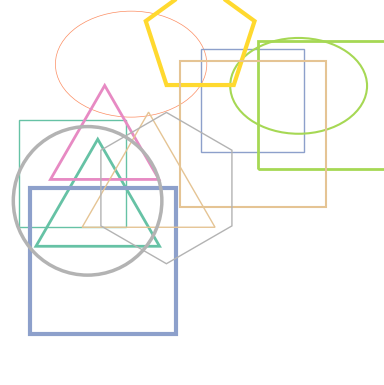[{"shape": "triangle", "thickness": 2, "radius": 0.93, "center": [0.254, 0.453]}, {"shape": "square", "thickness": 1, "radius": 0.7, "center": [0.188, 0.549]}, {"shape": "oval", "thickness": 0.5, "radius": 0.98, "center": [0.34, 0.833]}, {"shape": "square", "thickness": 3, "radius": 0.95, "center": [0.268, 0.322]}, {"shape": "square", "thickness": 1, "radius": 0.67, "center": [0.655, 0.738]}, {"shape": "triangle", "thickness": 2, "radius": 0.81, "center": [0.272, 0.615]}, {"shape": "square", "thickness": 2, "radius": 0.83, "center": [0.836, 0.727]}, {"shape": "oval", "thickness": 1.5, "radius": 0.89, "center": [0.776, 0.777]}, {"shape": "pentagon", "thickness": 3, "radius": 0.74, "center": [0.52, 0.899]}, {"shape": "square", "thickness": 1.5, "radius": 0.95, "center": [0.657, 0.651]}, {"shape": "triangle", "thickness": 1, "radius": 1.0, "center": [0.386, 0.509]}, {"shape": "hexagon", "thickness": 1, "radius": 0.98, "center": [0.432, 0.512]}, {"shape": "circle", "thickness": 2.5, "radius": 0.96, "center": [0.227, 0.478]}]